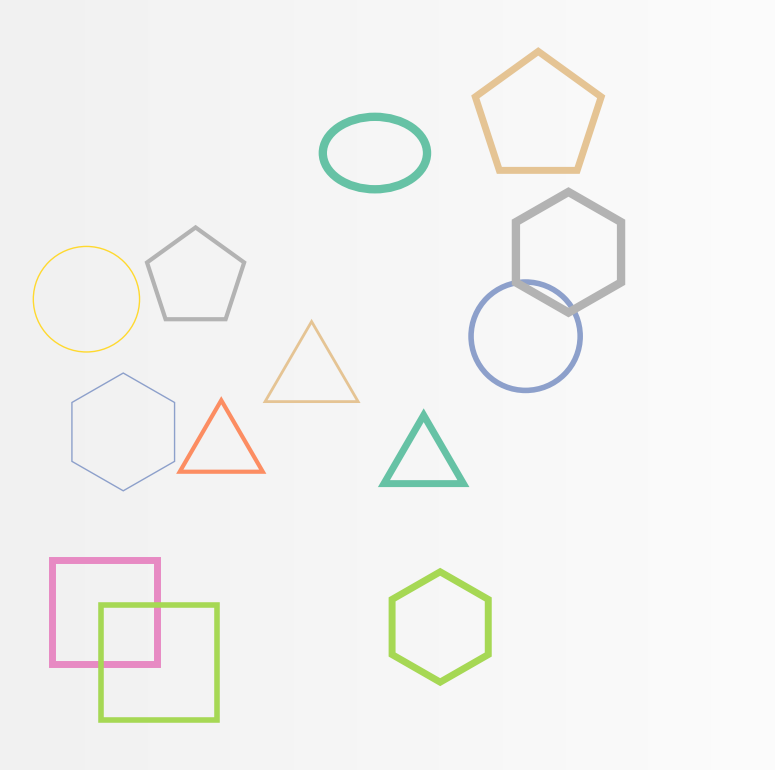[{"shape": "oval", "thickness": 3, "radius": 0.34, "center": [0.484, 0.801]}, {"shape": "triangle", "thickness": 2.5, "radius": 0.3, "center": [0.547, 0.402]}, {"shape": "triangle", "thickness": 1.5, "radius": 0.31, "center": [0.285, 0.418]}, {"shape": "circle", "thickness": 2, "radius": 0.35, "center": [0.678, 0.563]}, {"shape": "hexagon", "thickness": 0.5, "radius": 0.38, "center": [0.159, 0.439]}, {"shape": "square", "thickness": 2.5, "radius": 0.34, "center": [0.135, 0.205]}, {"shape": "hexagon", "thickness": 2.5, "radius": 0.36, "center": [0.568, 0.186]}, {"shape": "square", "thickness": 2, "radius": 0.37, "center": [0.205, 0.139]}, {"shape": "circle", "thickness": 0.5, "radius": 0.34, "center": [0.112, 0.611]}, {"shape": "triangle", "thickness": 1, "radius": 0.35, "center": [0.402, 0.513]}, {"shape": "pentagon", "thickness": 2.5, "radius": 0.43, "center": [0.695, 0.848]}, {"shape": "pentagon", "thickness": 1.5, "radius": 0.33, "center": [0.252, 0.639]}, {"shape": "hexagon", "thickness": 3, "radius": 0.39, "center": [0.734, 0.672]}]